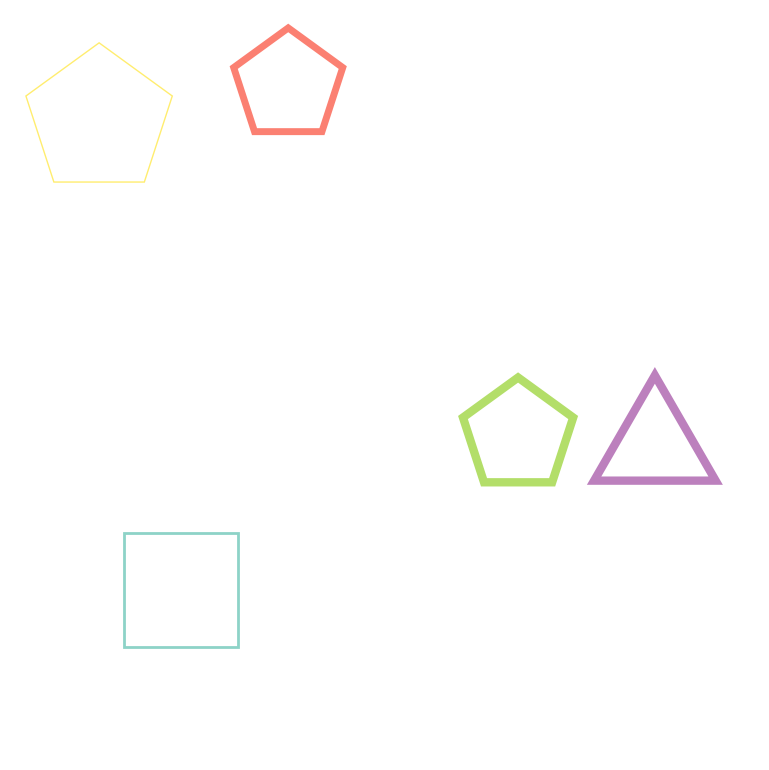[{"shape": "square", "thickness": 1, "radius": 0.37, "center": [0.235, 0.233]}, {"shape": "pentagon", "thickness": 2.5, "radius": 0.37, "center": [0.374, 0.889]}, {"shape": "pentagon", "thickness": 3, "radius": 0.38, "center": [0.673, 0.435]}, {"shape": "triangle", "thickness": 3, "radius": 0.46, "center": [0.85, 0.421]}, {"shape": "pentagon", "thickness": 0.5, "radius": 0.5, "center": [0.129, 0.844]}]